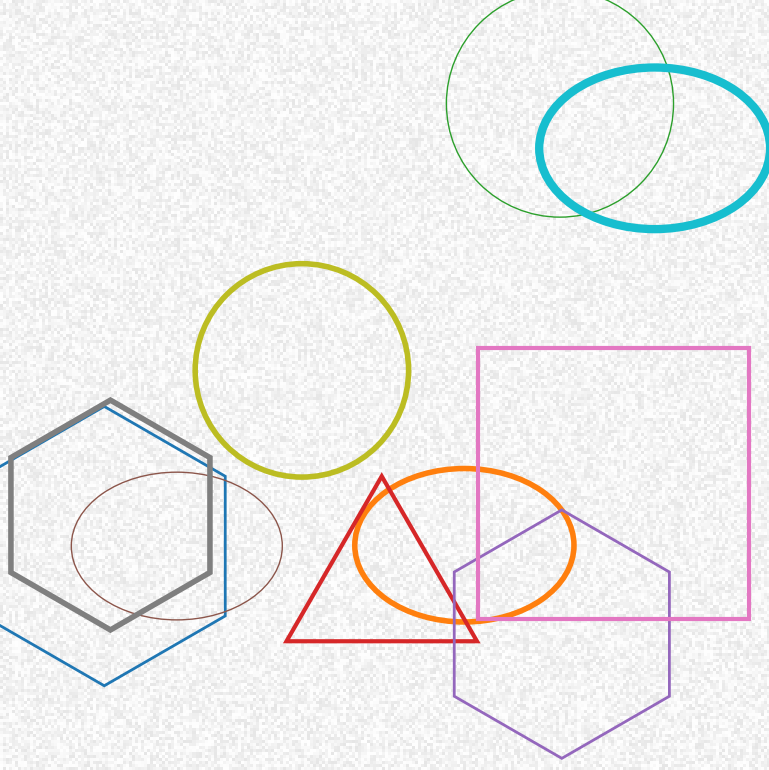[{"shape": "hexagon", "thickness": 1, "radius": 0.91, "center": [0.135, 0.291]}, {"shape": "oval", "thickness": 2, "radius": 0.71, "center": [0.603, 0.292]}, {"shape": "circle", "thickness": 0.5, "radius": 0.74, "center": [0.727, 0.866]}, {"shape": "triangle", "thickness": 1.5, "radius": 0.71, "center": [0.496, 0.239]}, {"shape": "hexagon", "thickness": 1, "radius": 0.81, "center": [0.73, 0.176]}, {"shape": "oval", "thickness": 0.5, "radius": 0.69, "center": [0.23, 0.291]}, {"shape": "square", "thickness": 1.5, "radius": 0.88, "center": [0.796, 0.371]}, {"shape": "hexagon", "thickness": 2, "radius": 0.75, "center": [0.143, 0.331]}, {"shape": "circle", "thickness": 2, "radius": 0.69, "center": [0.392, 0.519]}, {"shape": "oval", "thickness": 3, "radius": 0.75, "center": [0.85, 0.807]}]